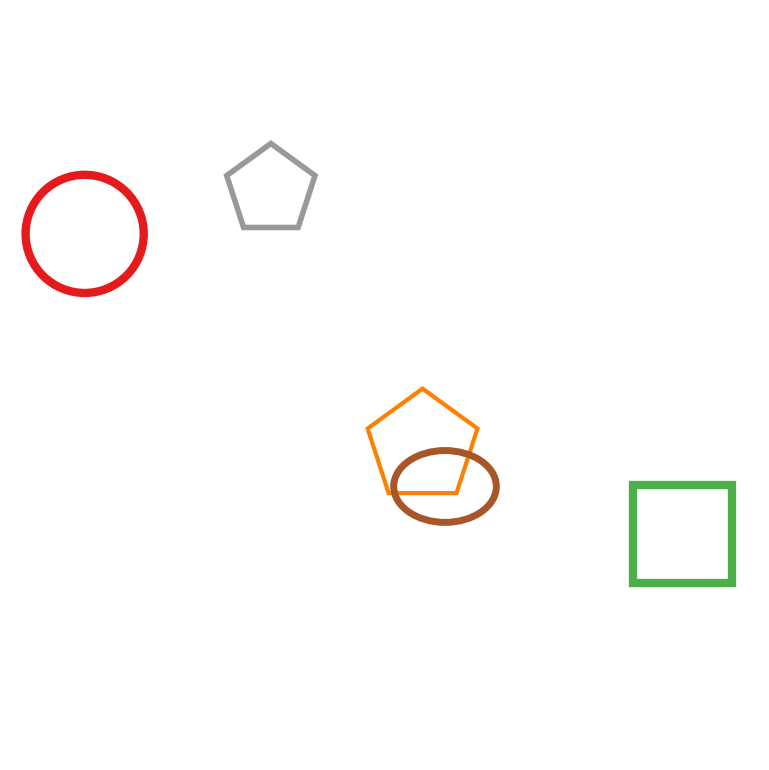[{"shape": "circle", "thickness": 3, "radius": 0.38, "center": [0.11, 0.696]}, {"shape": "square", "thickness": 3, "radius": 0.32, "center": [0.886, 0.306]}, {"shape": "pentagon", "thickness": 1.5, "radius": 0.38, "center": [0.549, 0.42]}, {"shape": "oval", "thickness": 2.5, "radius": 0.33, "center": [0.578, 0.368]}, {"shape": "pentagon", "thickness": 2, "radius": 0.3, "center": [0.352, 0.753]}]